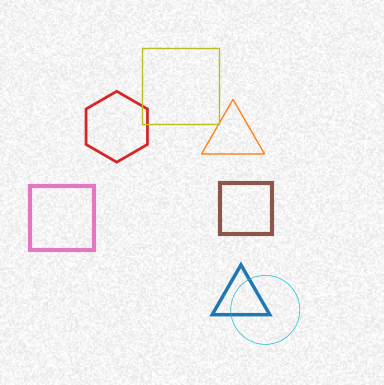[{"shape": "triangle", "thickness": 2.5, "radius": 0.43, "center": [0.626, 0.226]}, {"shape": "triangle", "thickness": 1, "radius": 0.47, "center": [0.605, 0.647]}, {"shape": "hexagon", "thickness": 2, "radius": 0.46, "center": [0.303, 0.671]}, {"shape": "square", "thickness": 3, "radius": 0.34, "center": [0.638, 0.458]}, {"shape": "square", "thickness": 3, "radius": 0.41, "center": [0.16, 0.433]}, {"shape": "square", "thickness": 1, "radius": 0.5, "center": [0.47, 0.777]}, {"shape": "circle", "thickness": 0.5, "radius": 0.45, "center": [0.689, 0.195]}]